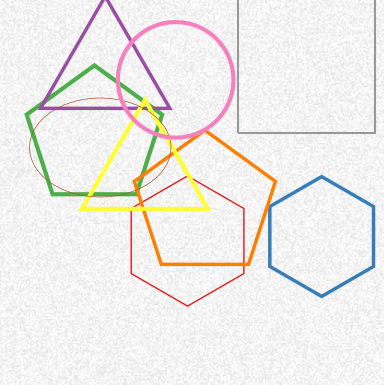[{"shape": "hexagon", "thickness": 1, "radius": 0.84, "center": [0.487, 0.374]}, {"shape": "hexagon", "thickness": 2.5, "radius": 0.78, "center": [0.836, 0.386]}, {"shape": "pentagon", "thickness": 3, "radius": 0.92, "center": [0.245, 0.645]}, {"shape": "triangle", "thickness": 2.5, "radius": 0.97, "center": [0.273, 0.816]}, {"shape": "pentagon", "thickness": 2.5, "radius": 0.96, "center": [0.532, 0.469]}, {"shape": "triangle", "thickness": 3, "radius": 0.94, "center": [0.377, 0.552]}, {"shape": "oval", "thickness": 0.5, "radius": 0.92, "center": [0.26, 0.617]}, {"shape": "circle", "thickness": 3, "radius": 0.75, "center": [0.456, 0.793]}, {"shape": "square", "thickness": 1.5, "radius": 0.88, "center": [0.796, 0.832]}]